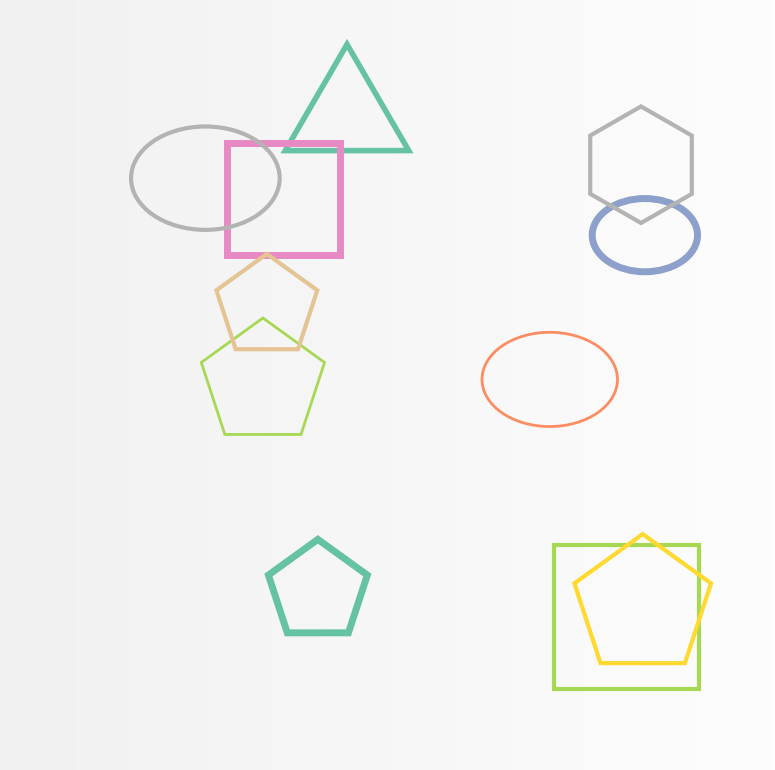[{"shape": "pentagon", "thickness": 2.5, "radius": 0.34, "center": [0.41, 0.232]}, {"shape": "triangle", "thickness": 2, "radius": 0.46, "center": [0.448, 0.85]}, {"shape": "oval", "thickness": 1, "radius": 0.44, "center": [0.709, 0.507]}, {"shape": "oval", "thickness": 2.5, "radius": 0.34, "center": [0.832, 0.695]}, {"shape": "square", "thickness": 2.5, "radius": 0.36, "center": [0.366, 0.741]}, {"shape": "square", "thickness": 1.5, "radius": 0.47, "center": [0.809, 0.199]}, {"shape": "pentagon", "thickness": 1, "radius": 0.42, "center": [0.339, 0.503]}, {"shape": "pentagon", "thickness": 1.5, "radius": 0.46, "center": [0.829, 0.214]}, {"shape": "pentagon", "thickness": 1.5, "radius": 0.34, "center": [0.344, 0.602]}, {"shape": "hexagon", "thickness": 1.5, "radius": 0.38, "center": [0.827, 0.786]}, {"shape": "oval", "thickness": 1.5, "radius": 0.48, "center": [0.265, 0.769]}]